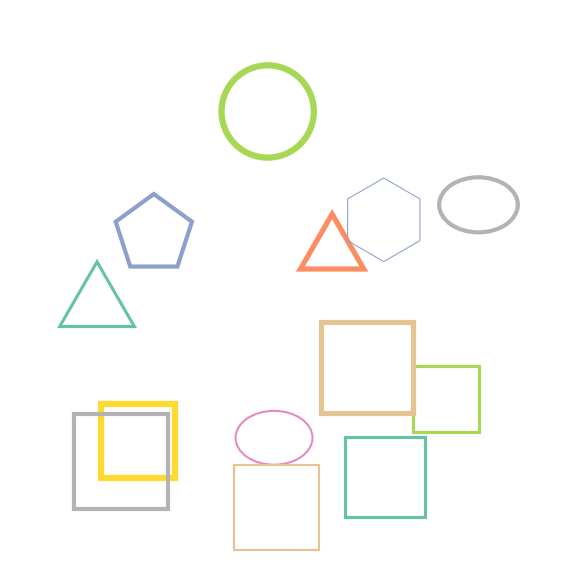[{"shape": "triangle", "thickness": 1.5, "radius": 0.37, "center": [0.168, 0.471]}, {"shape": "square", "thickness": 1.5, "radius": 0.35, "center": [0.666, 0.173]}, {"shape": "triangle", "thickness": 2.5, "radius": 0.32, "center": [0.575, 0.565]}, {"shape": "pentagon", "thickness": 2, "radius": 0.35, "center": [0.266, 0.594]}, {"shape": "hexagon", "thickness": 0.5, "radius": 0.36, "center": [0.665, 0.619]}, {"shape": "oval", "thickness": 1, "radius": 0.33, "center": [0.475, 0.241]}, {"shape": "square", "thickness": 1.5, "radius": 0.29, "center": [0.772, 0.308]}, {"shape": "circle", "thickness": 3, "radius": 0.4, "center": [0.463, 0.806]}, {"shape": "square", "thickness": 3, "radius": 0.32, "center": [0.239, 0.235]}, {"shape": "square", "thickness": 2.5, "radius": 0.4, "center": [0.636, 0.363]}, {"shape": "square", "thickness": 1, "radius": 0.37, "center": [0.479, 0.12]}, {"shape": "square", "thickness": 2, "radius": 0.41, "center": [0.21, 0.2]}, {"shape": "oval", "thickness": 2, "radius": 0.34, "center": [0.829, 0.644]}]